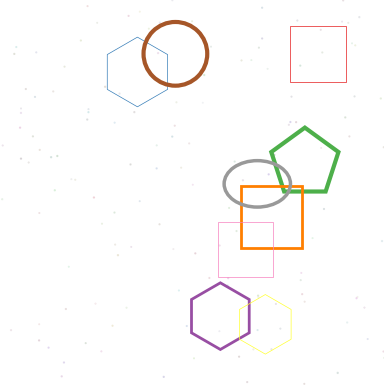[{"shape": "square", "thickness": 0.5, "radius": 0.36, "center": [0.827, 0.86]}, {"shape": "hexagon", "thickness": 0.5, "radius": 0.45, "center": [0.357, 0.813]}, {"shape": "pentagon", "thickness": 3, "radius": 0.46, "center": [0.792, 0.577]}, {"shape": "hexagon", "thickness": 2, "radius": 0.43, "center": [0.572, 0.179]}, {"shape": "square", "thickness": 2, "radius": 0.4, "center": [0.705, 0.437]}, {"shape": "hexagon", "thickness": 0.5, "radius": 0.39, "center": [0.689, 0.158]}, {"shape": "circle", "thickness": 3, "radius": 0.41, "center": [0.456, 0.86]}, {"shape": "square", "thickness": 0.5, "radius": 0.36, "center": [0.638, 0.352]}, {"shape": "oval", "thickness": 2.5, "radius": 0.43, "center": [0.668, 0.522]}]